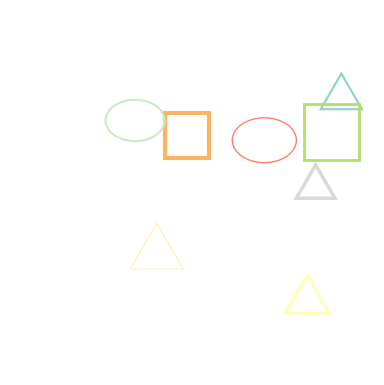[{"shape": "triangle", "thickness": 1.5, "radius": 0.31, "center": [0.887, 0.747]}, {"shape": "triangle", "thickness": 2, "radius": 0.33, "center": [0.798, 0.219]}, {"shape": "oval", "thickness": 1, "radius": 0.42, "center": [0.687, 0.636]}, {"shape": "square", "thickness": 3, "radius": 0.29, "center": [0.485, 0.648]}, {"shape": "square", "thickness": 2, "radius": 0.36, "center": [0.861, 0.656]}, {"shape": "triangle", "thickness": 2.5, "radius": 0.29, "center": [0.82, 0.514]}, {"shape": "oval", "thickness": 1.5, "radius": 0.38, "center": [0.351, 0.687]}, {"shape": "triangle", "thickness": 0.5, "radius": 0.4, "center": [0.408, 0.341]}]